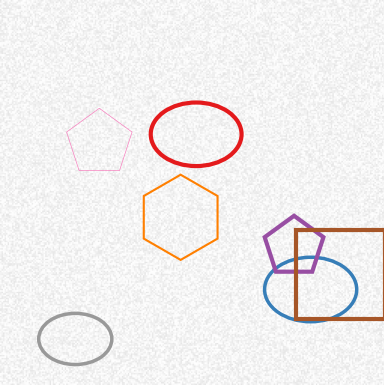[{"shape": "oval", "thickness": 3, "radius": 0.59, "center": [0.509, 0.651]}, {"shape": "oval", "thickness": 2.5, "radius": 0.6, "center": [0.807, 0.248]}, {"shape": "pentagon", "thickness": 3, "radius": 0.4, "center": [0.764, 0.359]}, {"shape": "hexagon", "thickness": 1.5, "radius": 0.55, "center": [0.469, 0.436]}, {"shape": "square", "thickness": 3, "radius": 0.58, "center": [0.885, 0.287]}, {"shape": "pentagon", "thickness": 0.5, "radius": 0.45, "center": [0.258, 0.629]}, {"shape": "oval", "thickness": 2.5, "radius": 0.47, "center": [0.196, 0.12]}]